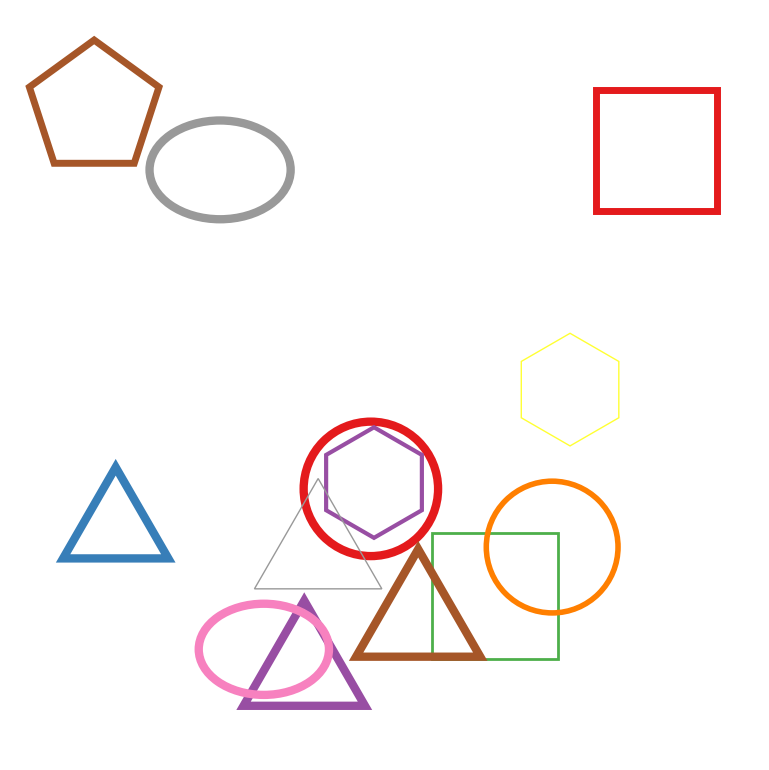[{"shape": "circle", "thickness": 3, "radius": 0.44, "center": [0.482, 0.365]}, {"shape": "square", "thickness": 2.5, "radius": 0.39, "center": [0.853, 0.805]}, {"shape": "triangle", "thickness": 3, "radius": 0.39, "center": [0.15, 0.314]}, {"shape": "square", "thickness": 1, "radius": 0.41, "center": [0.643, 0.226]}, {"shape": "triangle", "thickness": 3, "radius": 0.46, "center": [0.395, 0.129]}, {"shape": "hexagon", "thickness": 1.5, "radius": 0.36, "center": [0.486, 0.373]}, {"shape": "circle", "thickness": 2, "radius": 0.43, "center": [0.717, 0.29]}, {"shape": "hexagon", "thickness": 0.5, "radius": 0.37, "center": [0.74, 0.494]}, {"shape": "pentagon", "thickness": 2.5, "radius": 0.44, "center": [0.122, 0.86]}, {"shape": "triangle", "thickness": 3, "radius": 0.47, "center": [0.543, 0.194]}, {"shape": "oval", "thickness": 3, "radius": 0.42, "center": [0.343, 0.157]}, {"shape": "oval", "thickness": 3, "radius": 0.46, "center": [0.286, 0.779]}, {"shape": "triangle", "thickness": 0.5, "radius": 0.48, "center": [0.413, 0.283]}]